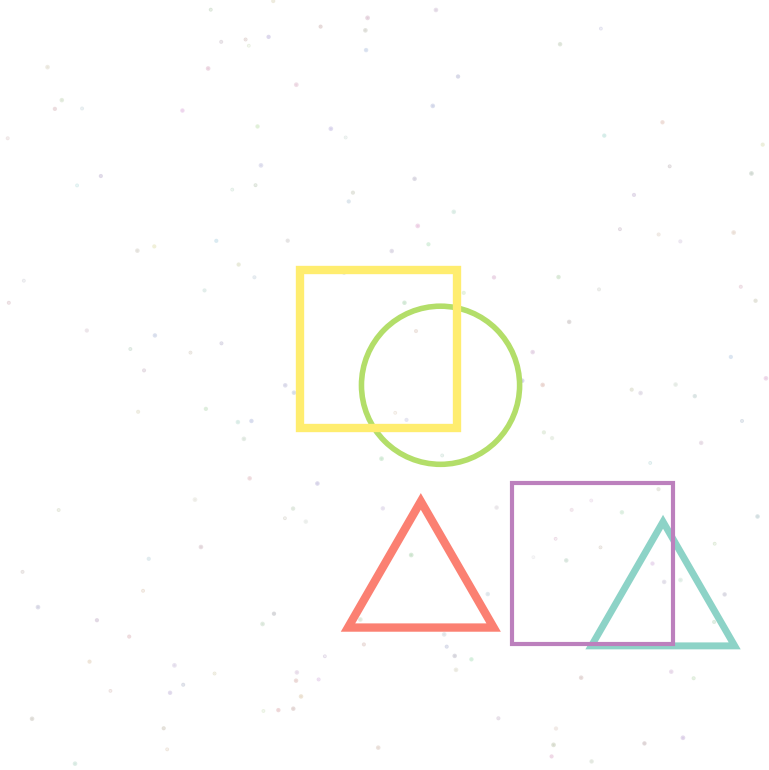[{"shape": "triangle", "thickness": 2.5, "radius": 0.54, "center": [0.861, 0.215]}, {"shape": "triangle", "thickness": 3, "radius": 0.55, "center": [0.547, 0.24]}, {"shape": "circle", "thickness": 2, "radius": 0.51, "center": [0.572, 0.5]}, {"shape": "square", "thickness": 1.5, "radius": 0.52, "center": [0.769, 0.268]}, {"shape": "square", "thickness": 3, "radius": 0.51, "center": [0.492, 0.546]}]